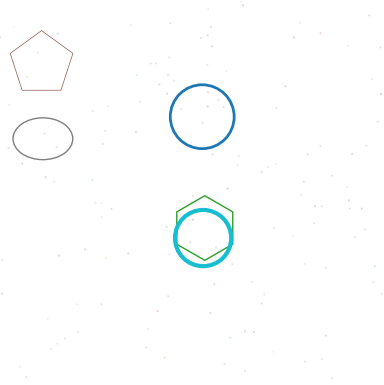[{"shape": "circle", "thickness": 2, "radius": 0.41, "center": [0.525, 0.697]}, {"shape": "hexagon", "thickness": 1, "radius": 0.42, "center": [0.532, 0.408]}, {"shape": "pentagon", "thickness": 0.5, "radius": 0.43, "center": [0.108, 0.835]}, {"shape": "oval", "thickness": 1, "radius": 0.39, "center": [0.111, 0.64]}, {"shape": "circle", "thickness": 3, "radius": 0.37, "center": [0.528, 0.382]}]